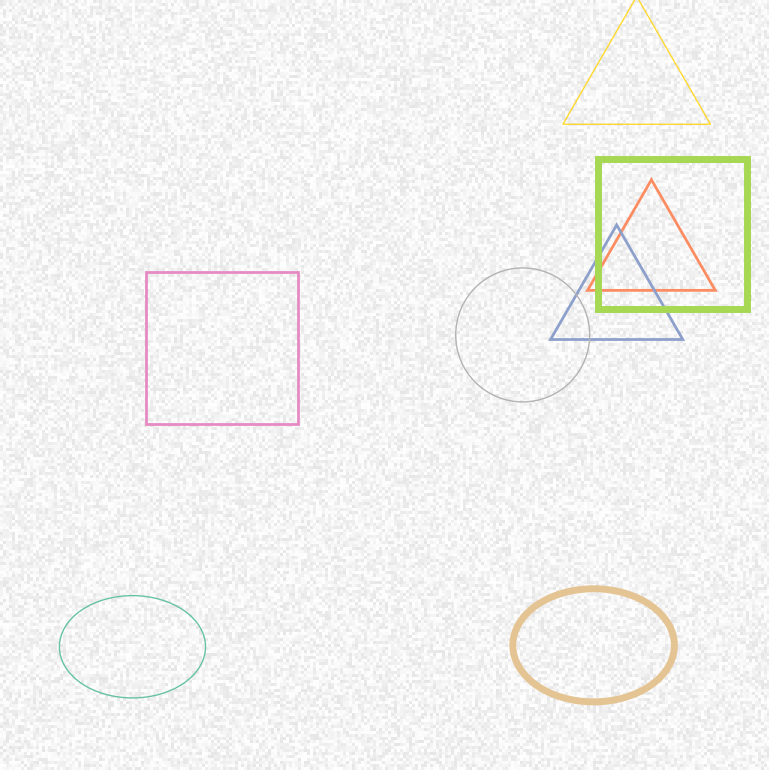[{"shape": "oval", "thickness": 0.5, "radius": 0.47, "center": [0.172, 0.16]}, {"shape": "triangle", "thickness": 1, "radius": 0.48, "center": [0.846, 0.671]}, {"shape": "triangle", "thickness": 1, "radius": 0.5, "center": [0.801, 0.609]}, {"shape": "square", "thickness": 1, "radius": 0.49, "center": [0.288, 0.548]}, {"shape": "square", "thickness": 2.5, "radius": 0.49, "center": [0.873, 0.696]}, {"shape": "triangle", "thickness": 0.5, "radius": 0.55, "center": [0.827, 0.894]}, {"shape": "oval", "thickness": 2.5, "radius": 0.52, "center": [0.771, 0.162]}, {"shape": "circle", "thickness": 0.5, "radius": 0.43, "center": [0.679, 0.565]}]